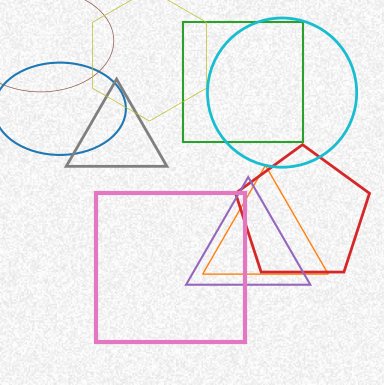[{"shape": "oval", "thickness": 1.5, "radius": 0.86, "center": [0.156, 0.717]}, {"shape": "triangle", "thickness": 1, "radius": 0.94, "center": [0.689, 0.382]}, {"shape": "square", "thickness": 1.5, "radius": 0.78, "center": [0.63, 0.788]}, {"shape": "pentagon", "thickness": 2, "radius": 0.91, "center": [0.786, 0.441]}, {"shape": "triangle", "thickness": 1.5, "radius": 0.93, "center": [0.645, 0.354]}, {"shape": "oval", "thickness": 0.5, "radius": 0.95, "center": [0.105, 0.894]}, {"shape": "square", "thickness": 3, "radius": 0.97, "center": [0.444, 0.304]}, {"shape": "triangle", "thickness": 2, "radius": 0.75, "center": [0.303, 0.643]}, {"shape": "hexagon", "thickness": 0.5, "radius": 0.85, "center": [0.388, 0.856]}, {"shape": "circle", "thickness": 2, "radius": 0.97, "center": [0.733, 0.759]}]